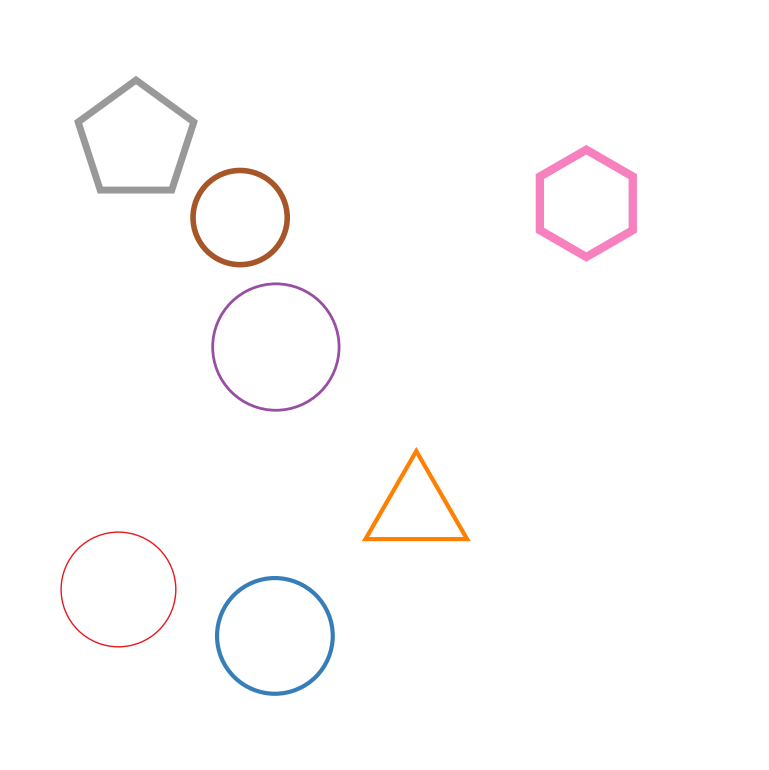[{"shape": "circle", "thickness": 0.5, "radius": 0.37, "center": [0.154, 0.234]}, {"shape": "circle", "thickness": 1.5, "radius": 0.38, "center": [0.357, 0.174]}, {"shape": "circle", "thickness": 1, "radius": 0.41, "center": [0.358, 0.549]}, {"shape": "triangle", "thickness": 1.5, "radius": 0.38, "center": [0.541, 0.338]}, {"shape": "circle", "thickness": 2, "radius": 0.31, "center": [0.312, 0.717]}, {"shape": "hexagon", "thickness": 3, "radius": 0.35, "center": [0.761, 0.736]}, {"shape": "pentagon", "thickness": 2.5, "radius": 0.39, "center": [0.177, 0.817]}]